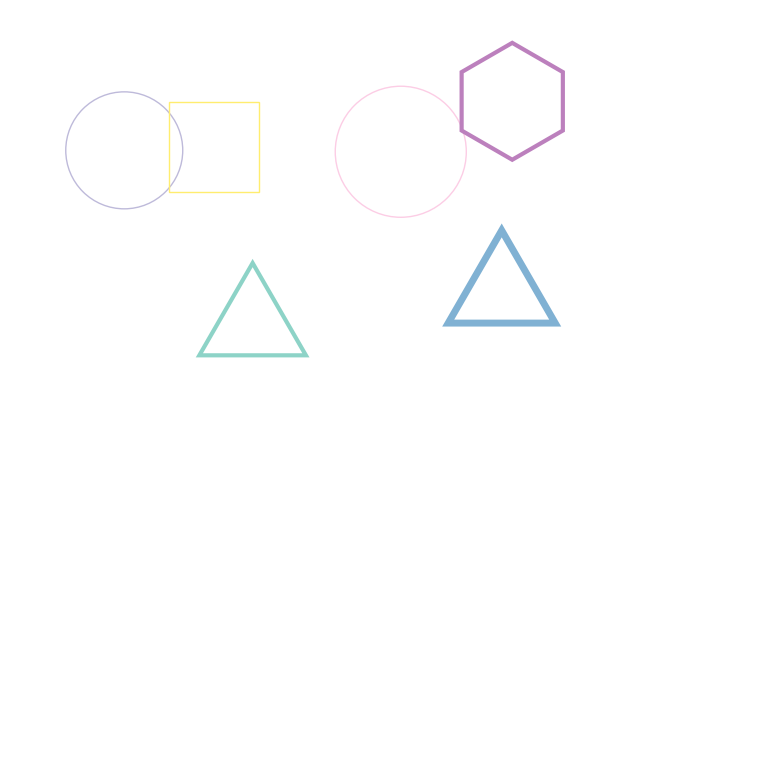[{"shape": "triangle", "thickness": 1.5, "radius": 0.4, "center": [0.328, 0.578]}, {"shape": "circle", "thickness": 0.5, "radius": 0.38, "center": [0.161, 0.805]}, {"shape": "triangle", "thickness": 2.5, "radius": 0.4, "center": [0.652, 0.621]}, {"shape": "circle", "thickness": 0.5, "radius": 0.43, "center": [0.52, 0.803]}, {"shape": "hexagon", "thickness": 1.5, "radius": 0.38, "center": [0.665, 0.868]}, {"shape": "square", "thickness": 0.5, "radius": 0.29, "center": [0.278, 0.809]}]